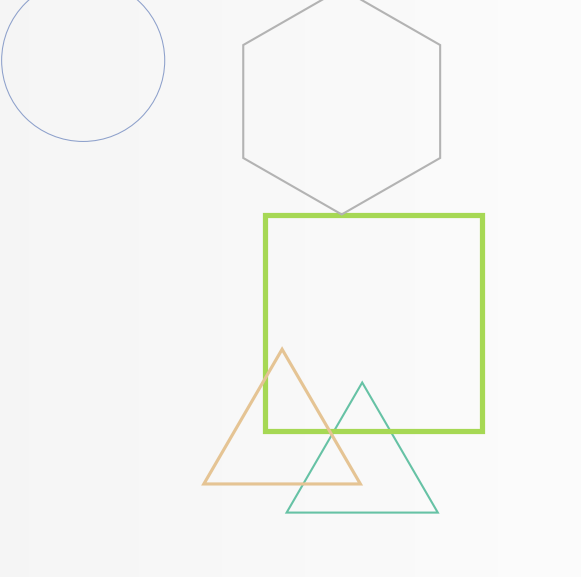[{"shape": "triangle", "thickness": 1, "radius": 0.75, "center": [0.623, 0.187]}, {"shape": "circle", "thickness": 0.5, "radius": 0.7, "center": [0.143, 0.894]}, {"shape": "square", "thickness": 2.5, "radius": 0.94, "center": [0.642, 0.44]}, {"shape": "triangle", "thickness": 1.5, "radius": 0.78, "center": [0.485, 0.239]}, {"shape": "hexagon", "thickness": 1, "radius": 0.98, "center": [0.588, 0.823]}]